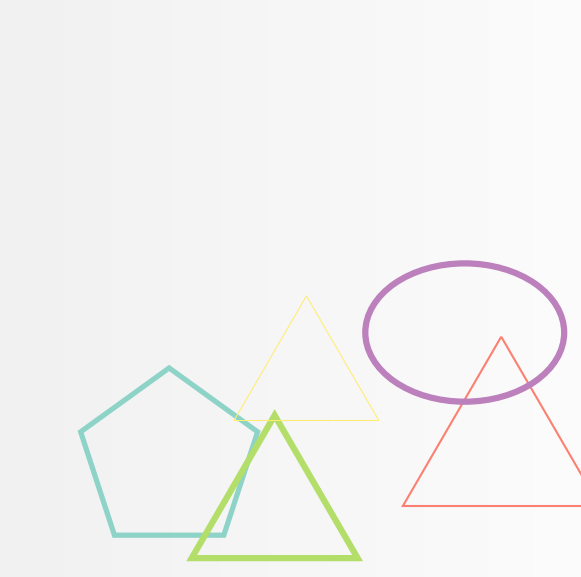[{"shape": "pentagon", "thickness": 2.5, "radius": 0.8, "center": [0.291, 0.202]}, {"shape": "triangle", "thickness": 1, "radius": 0.98, "center": [0.862, 0.221]}, {"shape": "triangle", "thickness": 3, "radius": 0.82, "center": [0.473, 0.115]}, {"shape": "oval", "thickness": 3, "radius": 0.86, "center": [0.8, 0.423]}, {"shape": "triangle", "thickness": 0.5, "radius": 0.72, "center": [0.527, 0.343]}]